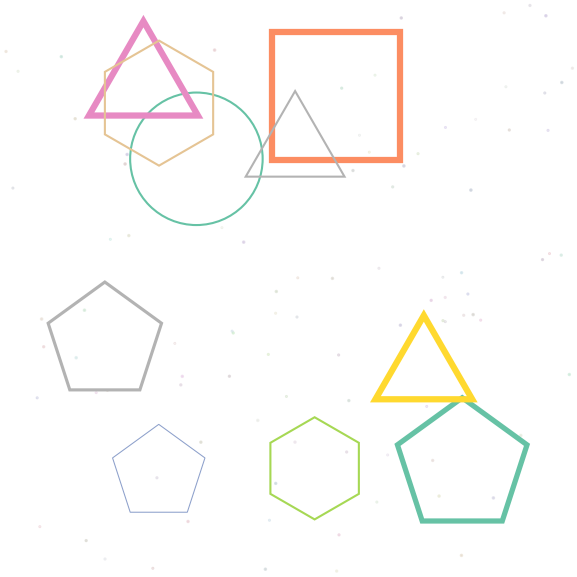[{"shape": "circle", "thickness": 1, "radius": 0.57, "center": [0.34, 0.724]}, {"shape": "pentagon", "thickness": 2.5, "radius": 0.59, "center": [0.8, 0.192]}, {"shape": "square", "thickness": 3, "radius": 0.56, "center": [0.582, 0.833]}, {"shape": "pentagon", "thickness": 0.5, "radius": 0.42, "center": [0.275, 0.18]}, {"shape": "triangle", "thickness": 3, "radius": 0.54, "center": [0.248, 0.854]}, {"shape": "hexagon", "thickness": 1, "radius": 0.44, "center": [0.545, 0.188]}, {"shape": "triangle", "thickness": 3, "radius": 0.48, "center": [0.734, 0.356]}, {"shape": "hexagon", "thickness": 1, "radius": 0.54, "center": [0.275, 0.821]}, {"shape": "triangle", "thickness": 1, "radius": 0.49, "center": [0.511, 0.743]}, {"shape": "pentagon", "thickness": 1.5, "radius": 0.52, "center": [0.182, 0.408]}]